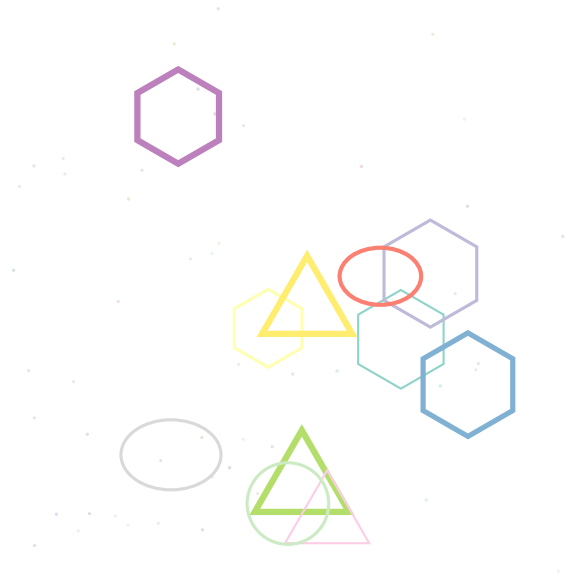[{"shape": "hexagon", "thickness": 1, "radius": 0.43, "center": [0.694, 0.412]}, {"shape": "hexagon", "thickness": 1.5, "radius": 0.34, "center": [0.464, 0.431]}, {"shape": "hexagon", "thickness": 1.5, "radius": 0.46, "center": [0.745, 0.525]}, {"shape": "oval", "thickness": 2, "radius": 0.35, "center": [0.659, 0.521]}, {"shape": "hexagon", "thickness": 2.5, "radius": 0.45, "center": [0.81, 0.333]}, {"shape": "triangle", "thickness": 3, "radius": 0.47, "center": [0.523, 0.16]}, {"shape": "triangle", "thickness": 1, "radius": 0.42, "center": [0.566, 0.101]}, {"shape": "oval", "thickness": 1.5, "radius": 0.43, "center": [0.296, 0.212]}, {"shape": "hexagon", "thickness": 3, "radius": 0.41, "center": [0.309, 0.797]}, {"shape": "circle", "thickness": 1.5, "radius": 0.35, "center": [0.499, 0.127]}, {"shape": "triangle", "thickness": 3, "radius": 0.45, "center": [0.532, 0.466]}]